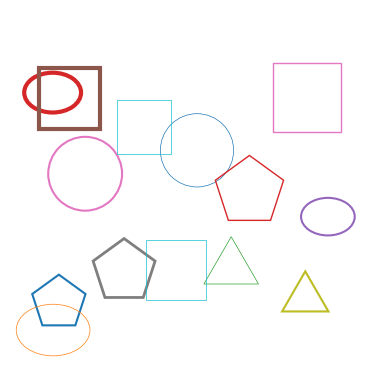[{"shape": "pentagon", "thickness": 1.5, "radius": 0.36, "center": [0.153, 0.214]}, {"shape": "circle", "thickness": 0.5, "radius": 0.48, "center": [0.512, 0.61]}, {"shape": "oval", "thickness": 0.5, "radius": 0.48, "center": [0.138, 0.143]}, {"shape": "triangle", "thickness": 0.5, "radius": 0.41, "center": [0.601, 0.303]}, {"shape": "oval", "thickness": 3, "radius": 0.37, "center": [0.137, 0.759]}, {"shape": "pentagon", "thickness": 1, "radius": 0.47, "center": [0.648, 0.503]}, {"shape": "oval", "thickness": 1.5, "radius": 0.35, "center": [0.852, 0.437]}, {"shape": "square", "thickness": 3, "radius": 0.4, "center": [0.181, 0.744]}, {"shape": "circle", "thickness": 1.5, "radius": 0.48, "center": [0.221, 0.549]}, {"shape": "square", "thickness": 1, "radius": 0.44, "center": [0.798, 0.747]}, {"shape": "pentagon", "thickness": 2, "radius": 0.42, "center": [0.322, 0.296]}, {"shape": "triangle", "thickness": 1.5, "radius": 0.35, "center": [0.793, 0.226]}, {"shape": "square", "thickness": 0.5, "radius": 0.35, "center": [0.373, 0.67]}, {"shape": "square", "thickness": 0.5, "radius": 0.39, "center": [0.458, 0.298]}]